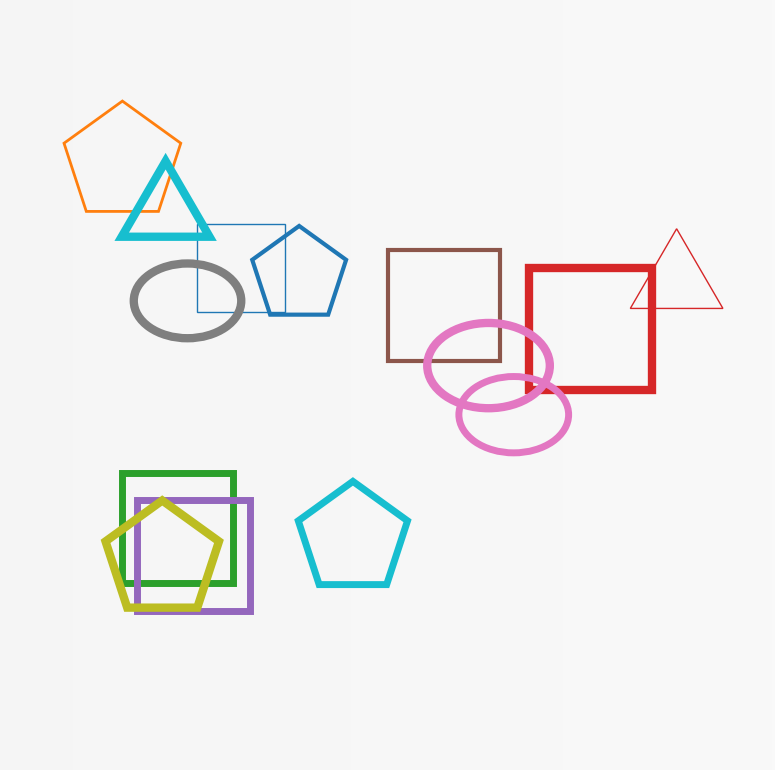[{"shape": "pentagon", "thickness": 1.5, "radius": 0.32, "center": [0.386, 0.643]}, {"shape": "square", "thickness": 0.5, "radius": 0.29, "center": [0.311, 0.652]}, {"shape": "pentagon", "thickness": 1, "radius": 0.4, "center": [0.158, 0.79]}, {"shape": "square", "thickness": 2.5, "radius": 0.36, "center": [0.229, 0.314]}, {"shape": "triangle", "thickness": 0.5, "radius": 0.34, "center": [0.873, 0.634]}, {"shape": "square", "thickness": 3, "radius": 0.39, "center": [0.762, 0.573]}, {"shape": "square", "thickness": 2.5, "radius": 0.36, "center": [0.25, 0.279]}, {"shape": "square", "thickness": 1.5, "radius": 0.36, "center": [0.573, 0.603]}, {"shape": "oval", "thickness": 3, "radius": 0.4, "center": [0.63, 0.525]}, {"shape": "oval", "thickness": 2.5, "radius": 0.35, "center": [0.663, 0.461]}, {"shape": "oval", "thickness": 3, "radius": 0.35, "center": [0.242, 0.609]}, {"shape": "pentagon", "thickness": 3, "radius": 0.38, "center": [0.209, 0.273]}, {"shape": "triangle", "thickness": 3, "radius": 0.33, "center": [0.214, 0.725]}, {"shape": "pentagon", "thickness": 2.5, "radius": 0.37, "center": [0.455, 0.301]}]